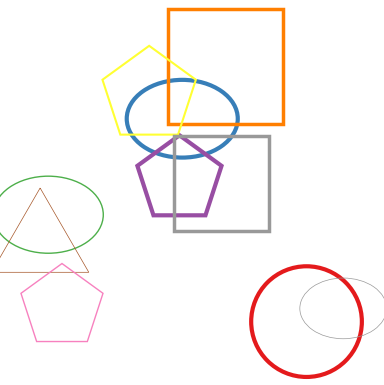[{"shape": "circle", "thickness": 3, "radius": 0.72, "center": [0.796, 0.165]}, {"shape": "oval", "thickness": 3, "radius": 0.72, "center": [0.473, 0.692]}, {"shape": "oval", "thickness": 1, "radius": 0.71, "center": [0.125, 0.442]}, {"shape": "pentagon", "thickness": 3, "radius": 0.57, "center": [0.466, 0.534]}, {"shape": "square", "thickness": 2.5, "radius": 0.74, "center": [0.586, 0.828]}, {"shape": "pentagon", "thickness": 1.5, "radius": 0.64, "center": [0.387, 0.753]}, {"shape": "triangle", "thickness": 0.5, "radius": 0.73, "center": [0.104, 0.366]}, {"shape": "pentagon", "thickness": 1, "radius": 0.56, "center": [0.161, 0.204]}, {"shape": "oval", "thickness": 0.5, "radius": 0.56, "center": [0.891, 0.199]}, {"shape": "square", "thickness": 2.5, "radius": 0.62, "center": [0.576, 0.523]}]